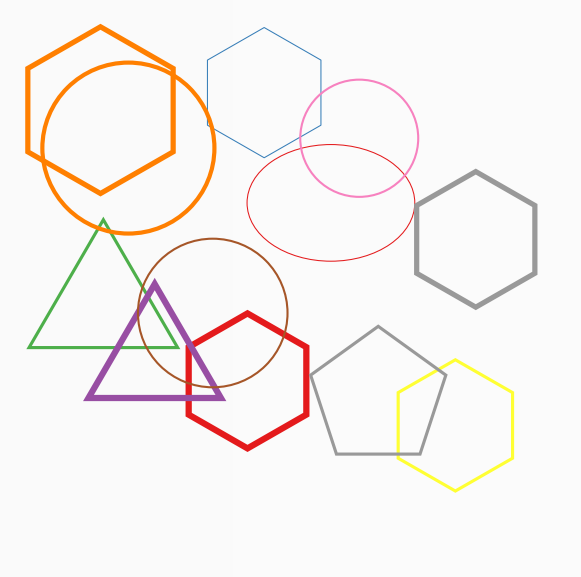[{"shape": "hexagon", "thickness": 3, "radius": 0.58, "center": [0.426, 0.34]}, {"shape": "oval", "thickness": 0.5, "radius": 0.72, "center": [0.569, 0.648]}, {"shape": "hexagon", "thickness": 0.5, "radius": 0.56, "center": [0.455, 0.839]}, {"shape": "triangle", "thickness": 1.5, "radius": 0.74, "center": [0.178, 0.471]}, {"shape": "triangle", "thickness": 3, "radius": 0.66, "center": [0.266, 0.376]}, {"shape": "hexagon", "thickness": 2.5, "radius": 0.72, "center": [0.173, 0.808]}, {"shape": "circle", "thickness": 2, "radius": 0.74, "center": [0.221, 0.743]}, {"shape": "hexagon", "thickness": 1.5, "radius": 0.57, "center": [0.783, 0.262]}, {"shape": "circle", "thickness": 1, "radius": 0.64, "center": [0.366, 0.457]}, {"shape": "circle", "thickness": 1, "radius": 0.51, "center": [0.618, 0.76]}, {"shape": "pentagon", "thickness": 1.5, "radius": 0.61, "center": [0.651, 0.312]}, {"shape": "hexagon", "thickness": 2.5, "radius": 0.59, "center": [0.819, 0.585]}]